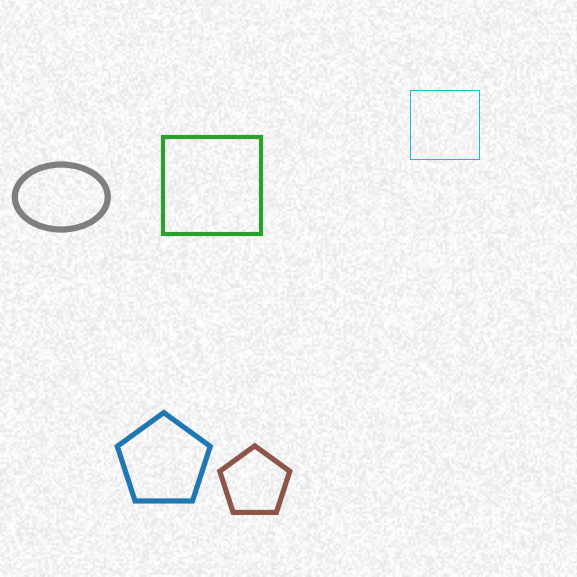[{"shape": "pentagon", "thickness": 2.5, "radius": 0.42, "center": [0.284, 0.2]}, {"shape": "square", "thickness": 2, "radius": 0.42, "center": [0.367, 0.678]}, {"shape": "pentagon", "thickness": 2.5, "radius": 0.32, "center": [0.441, 0.163]}, {"shape": "oval", "thickness": 3, "radius": 0.4, "center": [0.106, 0.658]}, {"shape": "square", "thickness": 0.5, "radius": 0.3, "center": [0.769, 0.784]}]